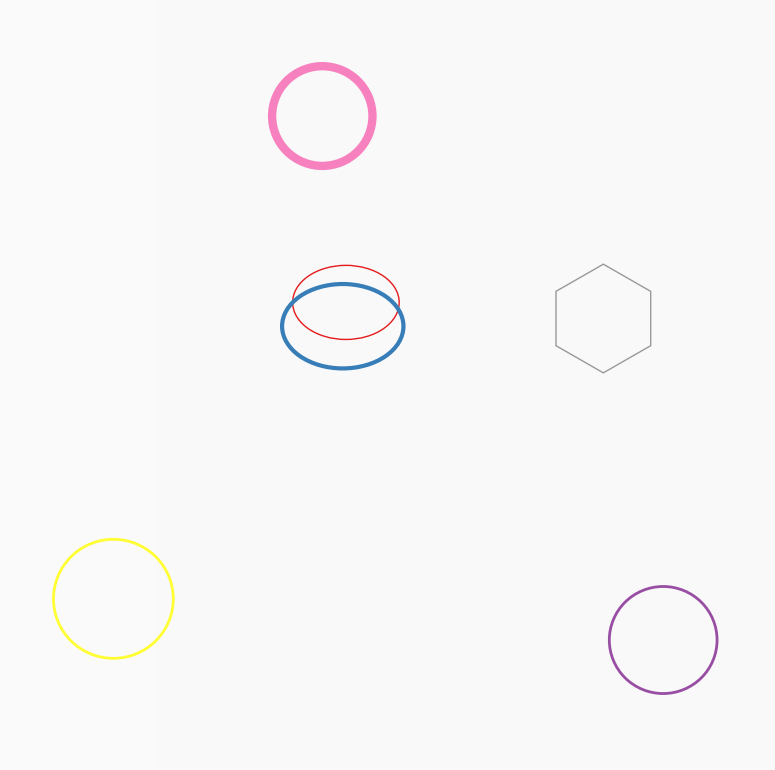[{"shape": "oval", "thickness": 0.5, "radius": 0.34, "center": [0.446, 0.607]}, {"shape": "oval", "thickness": 1.5, "radius": 0.39, "center": [0.442, 0.576]}, {"shape": "circle", "thickness": 1, "radius": 0.35, "center": [0.856, 0.169]}, {"shape": "circle", "thickness": 1, "radius": 0.39, "center": [0.146, 0.222]}, {"shape": "circle", "thickness": 3, "radius": 0.32, "center": [0.416, 0.849]}, {"shape": "hexagon", "thickness": 0.5, "radius": 0.35, "center": [0.779, 0.586]}]